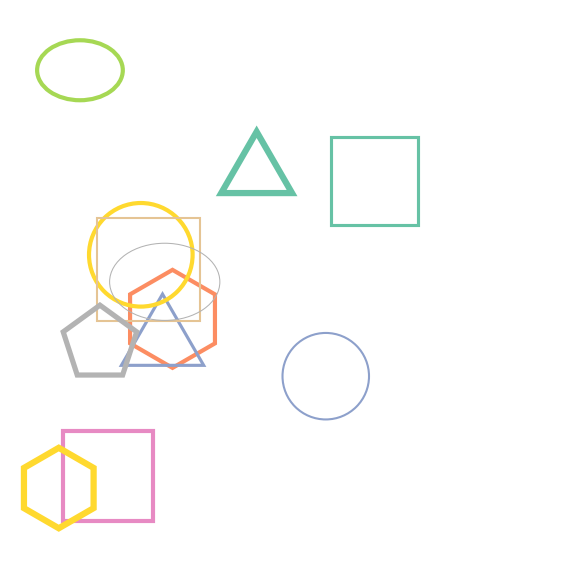[{"shape": "triangle", "thickness": 3, "radius": 0.35, "center": [0.444, 0.7]}, {"shape": "square", "thickness": 1.5, "radius": 0.38, "center": [0.649, 0.686]}, {"shape": "hexagon", "thickness": 2, "radius": 0.42, "center": [0.299, 0.447]}, {"shape": "triangle", "thickness": 1.5, "radius": 0.41, "center": [0.281, 0.408]}, {"shape": "circle", "thickness": 1, "radius": 0.37, "center": [0.564, 0.348]}, {"shape": "square", "thickness": 2, "radius": 0.39, "center": [0.188, 0.175]}, {"shape": "oval", "thickness": 2, "radius": 0.37, "center": [0.138, 0.877]}, {"shape": "hexagon", "thickness": 3, "radius": 0.35, "center": [0.102, 0.154]}, {"shape": "circle", "thickness": 2, "radius": 0.45, "center": [0.244, 0.558]}, {"shape": "square", "thickness": 1, "radius": 0.45, "center": [0.258, 0.532]}, {"shape": "oval", "thickness": 0.5, "radius": 0.48, "center": [0.285, 0.511]}, {"shape": "pentagon", "thickness": 2.5, "radius": 0.33, "center": [0.173, 0.404]}]